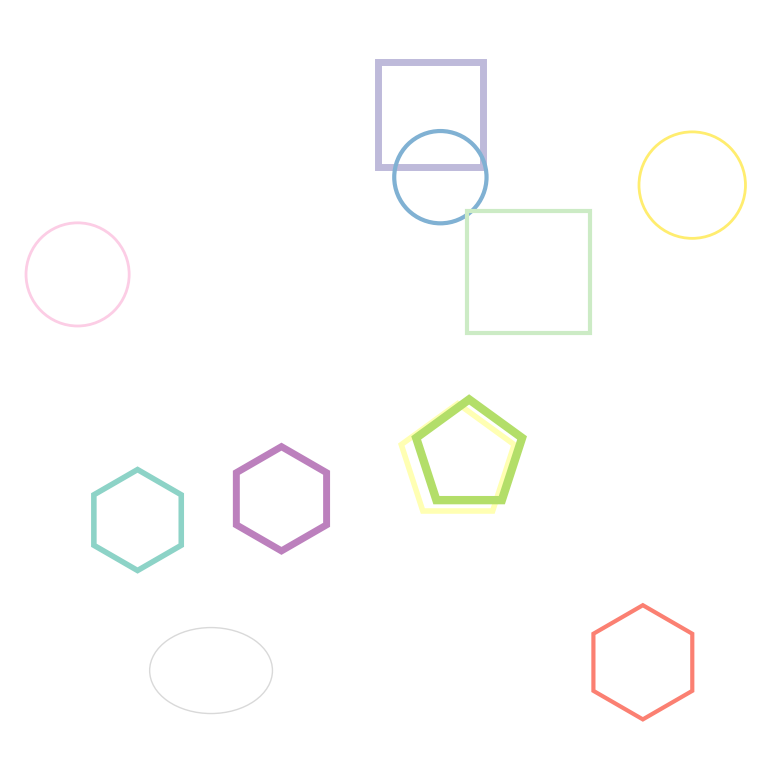[{"shape": "hexagon", "thickness": 2, "radius": 0.33, "center": [0.179, 0.325]}, {"shape": "pentagon", "thickness": 2, "radius": 0.39, "center": [0.594, 0.399]}, {"shape": "square", "thickness": 2.5, "radius": 0.34, "center": [0.559, 0.851]}, {"shape": "hexagon", "thickness": 1.5, "radius": 0.37, "center": [0.835, 0.14]}, {"shape": "circle", "thickness": 1.5, "radius": 0.3, "center": [0.572, 0.77]}, {"shape": "pentagon", "thickness": 3, "radius": 0.36, "center": [0.609, 0.409]}, {"shape": "circle", "thickness": 1, "radius": 0.33, "center": [0.101, 0.644]}, {"shape": "oval", "thickness": 0.5, "radius": 0.4, "center": [0.274, 0.129]}, {"shape": "hexagon", "thickness": 2.5, "radius": 0.34, "center": [0.366, 0.352]}, {"shape": "square", "thickness": 1.5, "radius": 0.4, "center": [0.686, 0.647]}, {"shape": "circle", "thickness": 1, "radius": 0.35, "center": [0.899, 0.76]}]